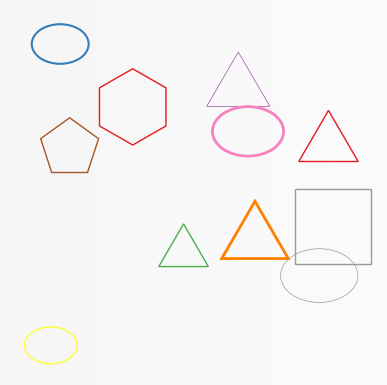[{"shape": "hexagon", "thickness": 1, "radius": 0.5, "center": [0.342, 0.722]}, {"shape": "triangle", "thickness": 1, "radius": 0.44, "center": [0.848, 0.625]}, {"shape": "oval", "thickness": 1.5, "radius": 0.37, "center": [0.155, 0.886]}, {"shape": "triangle", "thickness": 1, "radius": 0.37, "center": [0.474, 0.345]}, {"shape": "triangle", "thickness": 0.5, "radius": 0.47, "center": [0.615, 0.771]}, {"shape": "triangle", "thickness": 2, "radius": 0.5, "center": [0.658, 0.378]}, {"shape": "oval", "thickness": 1, "radius": 0.34, "center": [0.131, 0.103]}, {"shape": "pentagon", "thickness": 1, "radius": 0.39, "center": [0.18, 0.616]}, {"shape": "oval", "thickness": 2, "radius": 0.46, "center": [0.64, 0.659]}, {"shape": "square", "thickness": 1, "radius": 0.49, "center": [0.86, 0.412]}, {"shape": "oval", "thickness": 0.5, "radius": 0.5, "center": [0.824, 0.284]}]